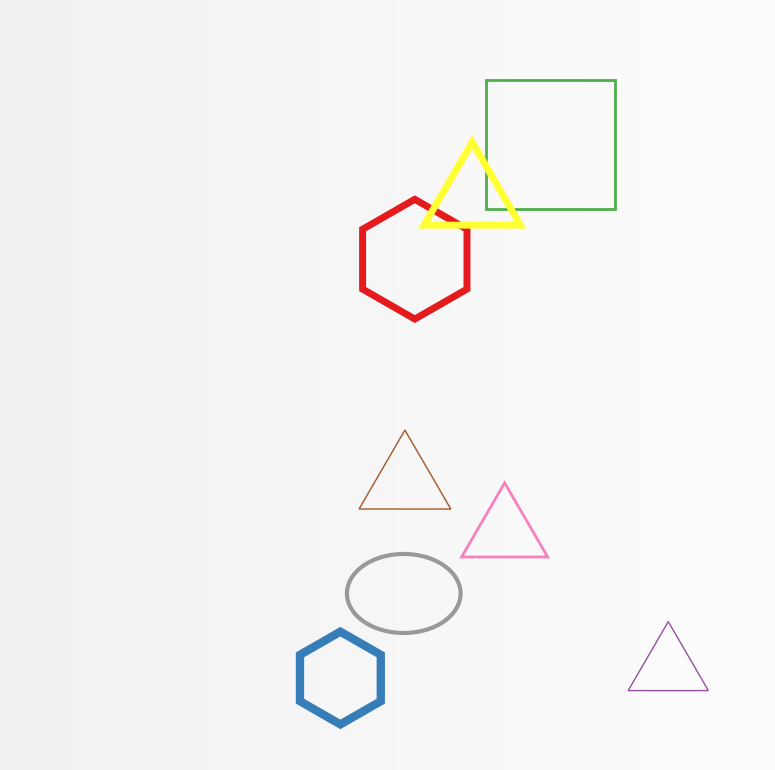[{"shape": "hexagon", "thickness": 2.5, "radius": 0.39, "center": [0.535, 0.663]}, {"shape": "hexagon", "thickness": 3, "radius": 0.3, "center": [0.439, 0.119]}, {"shape": "square", "thickness": 1, "radius": 0.42, "center": [0.71, 0.813]}, {"shape": "triangle", "thickness": 0.5, "radius": 0.3, "center": [0.862, 0.133]}, {"shape": "triangle", "thickness": 2.5, "radius": 0.36, "center": [0.609, 0.743]}, {"shape": "triangle", "thickness": 0.5, "radius": 0.34, "center": [0.522, 0.373]}, {"shape": "triangle", "thickness": 1, "radius": 0.32, "center": [0.651, 0.309]}, {"shape": "oval", "thickness": 1.5, "radius": 0.37, "center": [0.521, 0.229]}]